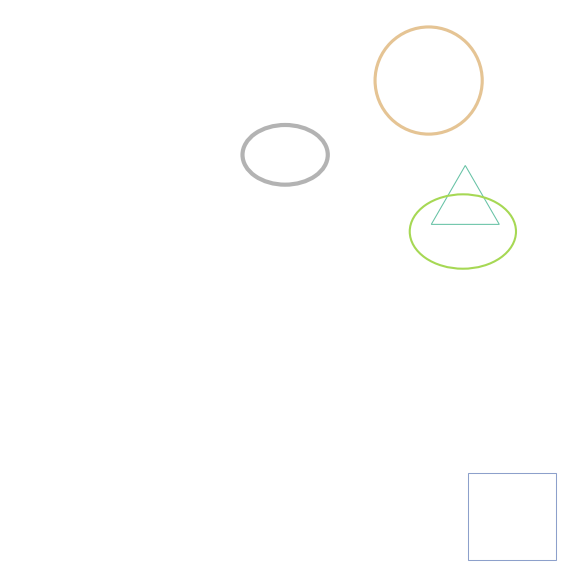[{"shape": "triangle", "thickness": 0.5, "radius": 0.34, "center": [0.806, 0.645]}, {"shape": "square", "thickness": 0.5, "radius": 0.38, "center": [0.887, 0.105]}, {"shape": "oval", "thickness": 1, "radius": 0.46, "center": [0.802, 0.598]}, {"shape": "circle", "thickness": 1.5, "radius": 0.46, "center": [0.742, 0.86]}, {"shape": "oval", "thickness": 2, "radius": 0.37, "center": [0.494, 0.731]}]